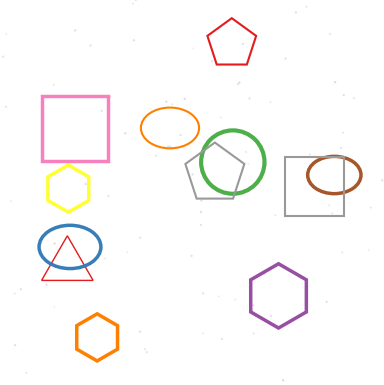[{"shape": "pentagon", "thickness": 1.5, "radius": 0.33, "center": [0.602, 0.886]}, {"shape": "triangle", "thickness": 1, "radius": 0.39, "center": [0.175, 0.31]}, {"shape": "oval", "thickness": 2.5, "radius": 0.4, "center": [0.182, 0.359]}, {"shape": "circle", "thickness": 3, "radius": 0.41, "center": [0.605, 0.579]}, {"shape": "hexagon", "thickness": 2.5, "radius": 0.42, "center": [0.723, 0.231]}, {"shape": "hexagon", "thickness": 2.5, "radius": 0.31, "center": [0.252, 0.124]}, {"shape": "oval", "thickness": 1.5, "radius": 0.38, "center": [0.442, 0.668]}, {"shape": "hexagon", "thickness": 2.5, "radius": 0.31, "center": [0.177, 0.51]}, {"shape": "oval", "thickness": 2.5, "radius": 0.35, "center": [0.868, 0.545]}, {"shape": "square", "thickness": 2.5, "radius": 0.42, "center": [0.195, 0.666]}, {"shape": "square", "thickness": 1.5, "radius": 0.38, "center": [0.817, 0.515]}, {"shape": "pentagon", "thickness": 1.5, "radius": 0.4, "center": [0.558, 0.549]}]